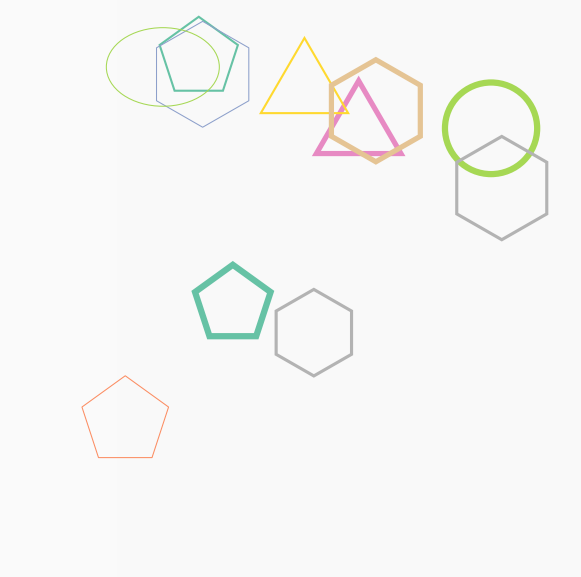[{"shape": "pentagon", "thickness": 1, "radius": 0.35, "center": [0.342, 0.899]}, {"shape": "pentagon", "thickness": 3, "radius": 0.34, "center": [0.401, 0.472]}, {"shape": "pentagon", "thickness": 0.5, "radius": 0.39, "center": [0.215, 0.27]}, {"shape": "hexagon", "thickness": 0.5, "radius": 0.46, "center": [0.349, 0.871]}, {"shape": "triangle", "thickness": 2.5, "radius": 0.42, "center": [0.617, 0.775]}, {"shape": "circle", "thickness": 3, "radius": 0.4, "center": [0.845, 0.777]}, {"shape": "oval", "thickness": 0.5, "radius": 0.49, "center": [0.28, 0.883]}, {"shape": "triangle", "thickness": 1, "radius": 0.43, "center": [0.524, 0.847]}, {"shape": "hexagon", "thickness": 2.5, "radius": 0.44, "center": [0.647, 0.807]}, {"shape": "hexagon", "thickness": 1.5, "radius": 0.37, "center": [0.54, 0.423]}, {"shape": "hexagon", "thickness": 1.5, "radius": 0.45, "center": [0.863, 0.673]}]